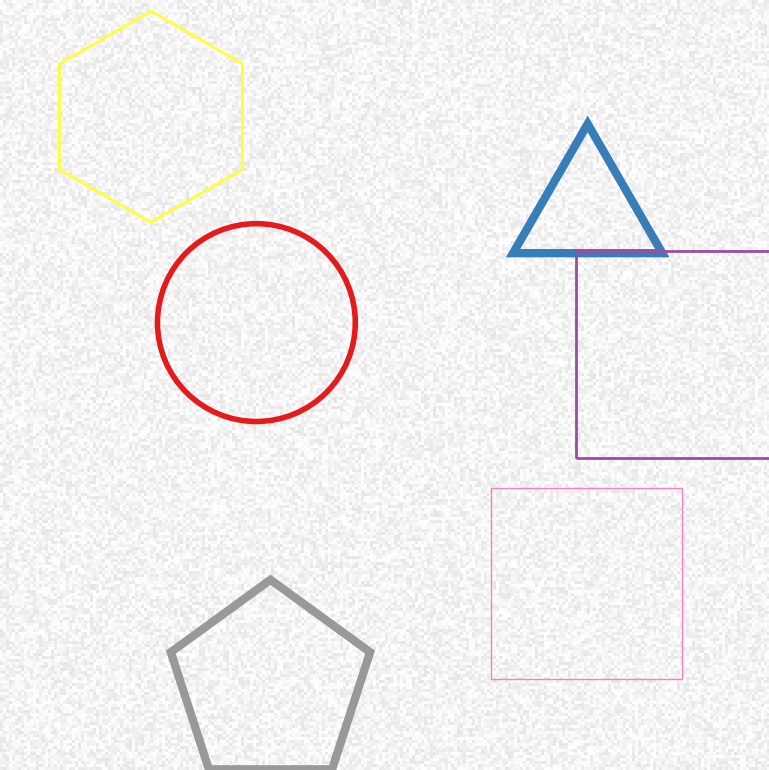[{"shape": "circle", "thickness": 2, "radius": 0.64, "center": [0.333, 0.581]}, {"shape": "triangle", "thickness": 3, "radius": 0.56, "center": [0.763, 0.727]}, {"shape": "square", "thickness": 1, "radius": 0.67, "center": [0.883, 0.54]}, {"shape": "hexagon", "thickness": 1, "radius": 0.69, "center": [0.196, 0.848]}, {"shape": "square", "thickness": 0.5, "radius": 0.62, "center": [0.762, 0.242]}, {"shape": "pentagon", "thickness": 3, "radius": 0.68, "center": [0.351, 0.111]}]